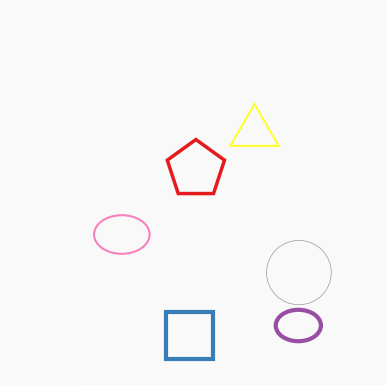[{"shape": "pentagon", "thickness": 2.5, "radius": 0.39, "center": [0.506, 0.56]}, {"shape": "square", "thickness": 3, "radius": 0.3, "center": [0.489, 0.128]}, {"shape": "oval", "thickness": 3, "radius": 0.29, "center": [0.77, 0.155]}, {"shape": "triangle", "thickness": 1.5, "radius": 0.36, "center": [0.657, 0.657]}, {"shape": "oval", "thickness": 1.5, "radius": 0.36, "center": [0.314, 0.391]}, {"shape": "circle", "thickness": 0.5, "radius": 0.42, "center": [0.771, 0.292]}]